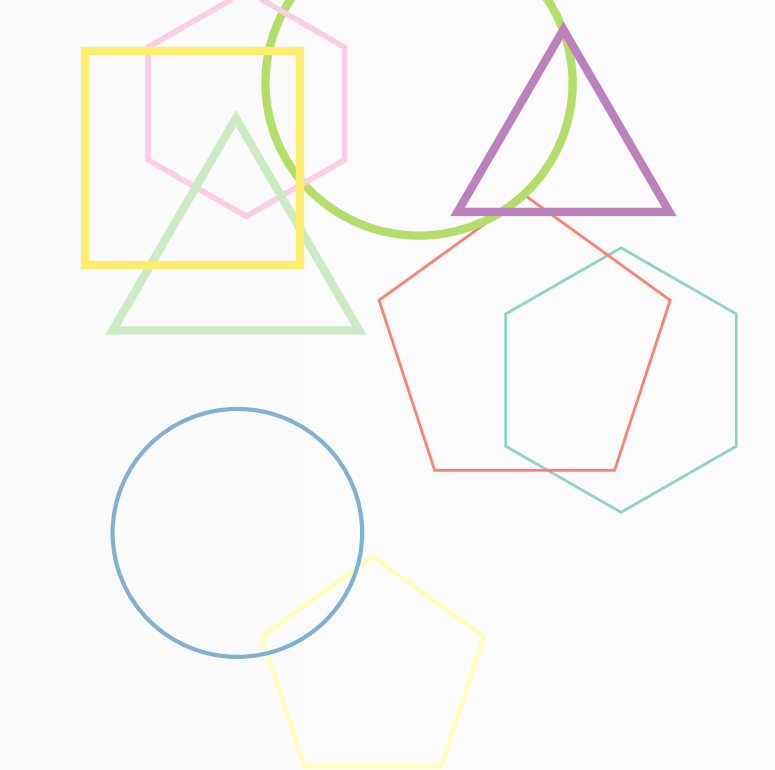[{"shape": "hexagon", "thickness": 1, "radius": 0.86, "center": [0.801, 0.506]}, {"shape": "pentagon", "thickness": 1.5, "radius": 0.75, "center": [0.481, 0.127]}, {"shape": "pentagon", "thickness": 1, "radius": 0.99, "center": [0.677, 0.549]}, {"shape": "circle", "thickness": 1.5, "radius": 0.81, "center": [0.306, 0.308]}, {"shape": "circle", "thickness": 3, "radius": 0.99, "center": [0.541, 0.892]}, {"shape": "hexagon", "thickness": 2, "radius": 0.73, "center": [0.318, 0.866]}, {"shape": "triangle", "thickness": 3, "radius": 0.79, "center": [0.727, 0.804]}, {"shape": "triangle", "thickness": 3, "radius": 0.92, "center": [0.304, 0.663]}, {"shape": "square", "thickness": 3, "radius": 0.69, "center": [0.248, 0.795]}]